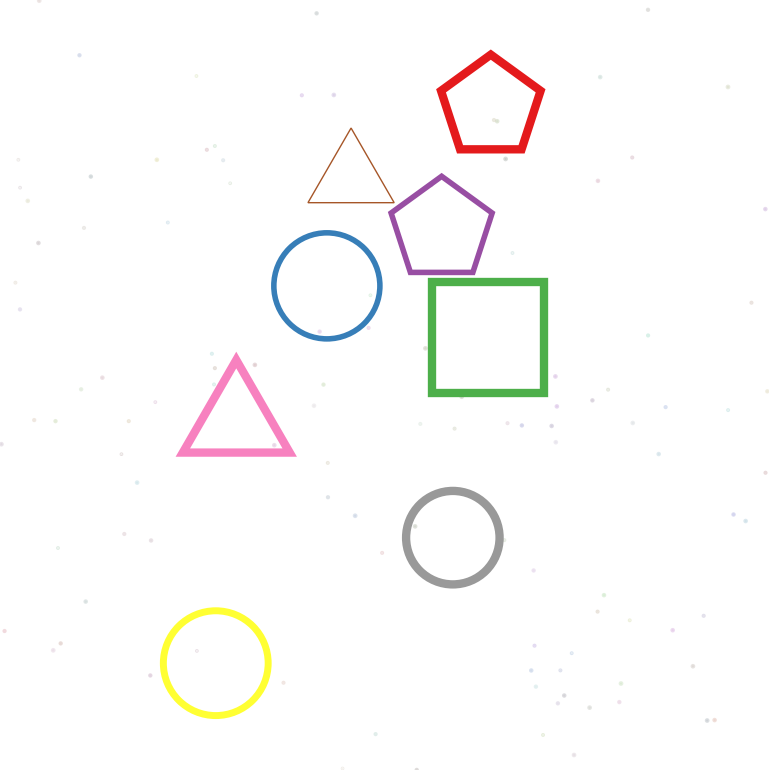[{"shape": "pentagon", "thickness": 3, "radius": 0.34, "center": [0.637, 0.861]}, {"shape": "circle", "thickness": 2, "radius": 0.34, "center": [0.425, 0.629]}, {"shape": "square", "thickness": 3, "radius": 0.36, "center": [0.634, 0.562]}, {"shape": "pentagon", "thickness": 2, "radius": 0.34, "center": [0.574, 0.702]}, {"shape": "circle", "thickness": 2.5, "radius": 0.34, "center": [0.28, 0.139]}, {"shape": "triangle", "thickness": 0.5, "radius": 0.32, "center": [0.456, 0.769]}, {"shape": "triangle", "thickness": 3, "radius": 0.4, "center": [0.307, 0.452]}, {"shape": "circle", "thickness": 3, "radius": 0.3, "center": [0.588, 0.302]}]